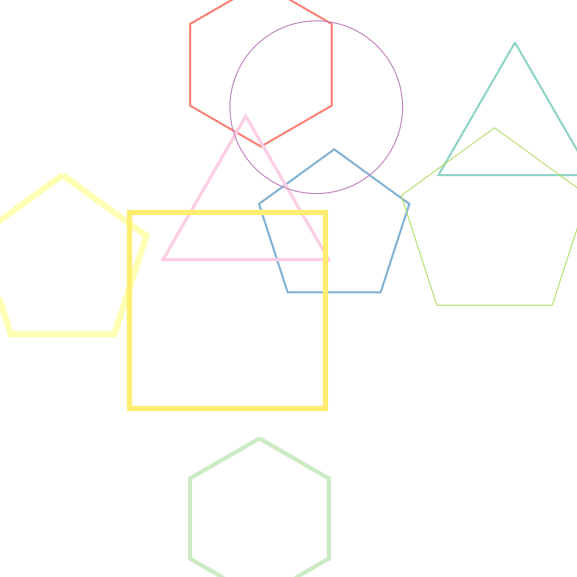[{"shape": "triangle", "thickness": 1, "radius": 0.77, "center": [0.892, 0.772]}, {"shape": "pentagon", "thickness": 3, "radius": 0.76, "center": [0.108, 0.544]}, {"shape": "hexagon", "thickness": 1, "radius": 0.71, "center": [0.452, 0.887]}, {"shape": "pentagon", "thickness": 1, "radius": 0.68, "center": [0.579, 0.604]}, {"shape": "pentagon", "thickness": 0.5, "radius": 0.85, "center": [0.856, 0.608]}, {"shape": "triangle", "thickness": 1.5, "radius": 0.83, "center": [0.426, 0.632]}, {"shape": "circle", "thickness": 0.5, "radius": 0.75, "center": [0.548, 0.813]}, {"shape": "hexagon", "thickness": 2, "radius": 0.69, "center": [0.449, 0.101]}, {"shape": "square", "thickness": 2.5, "radius": 0.85, "center": [0.393, 0.462]}]